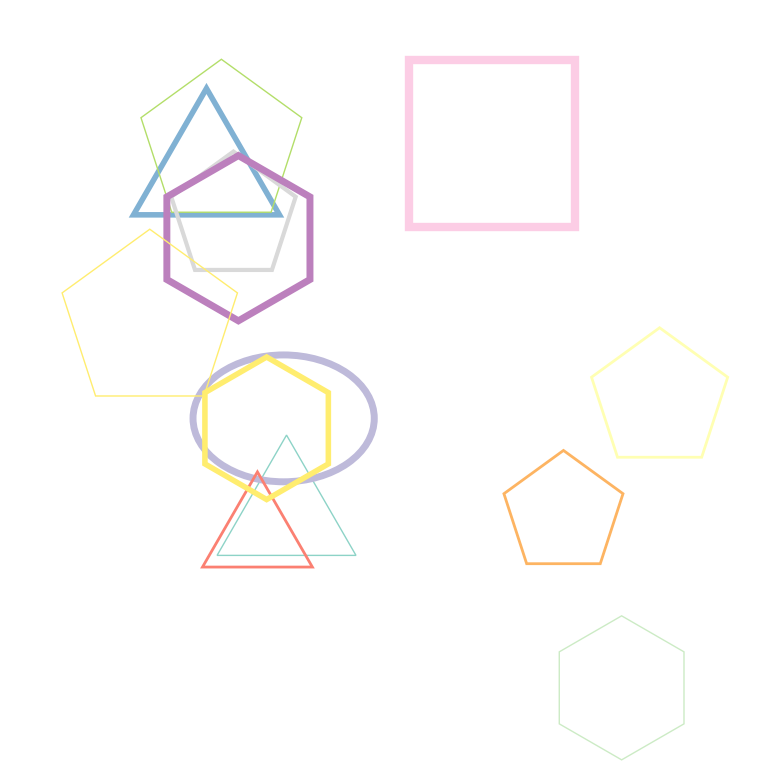[{"shape": "triangle", "thickness": 0.5, "radius": 0.52, "center": [0.372, 0.331]}, {"shape": "pentagon", "thickness": 1, "radius": 0.46, "center": [0.857, 0.481]}, {"shape": "oval", "thickness": 2.5, "radius": 0.59, "center": [0.368, 0.457]}, {"shape": "triangle", "thickness": 1, "radius": 0.41, "center": [0.334, 0.305]}, {"shape": "triangle", "thickness": 2, "radius": 0.55, "center": [0.268, 0.776]}, {"shape": "pentagon", "thickness": 1, "radius": 0.41, "center": [0.732, 0.334]}, {"shape": "pentagon", "thickness": 0.5, "radius": 0.55, "center": [0.288, 0.813]}, {"shape": "square", "thickness": 3, "radius": 0.54, "center": [0.639, 0.813]}, {"shape": "pentagon", "thickness": 1.5, "radius": 0.42, "center": [0.303, 0.718]}, {"shape": "hexagon", "thickness": 2.5, "radius": 0.54, "center": [0.31, 0.691]}, {"shape": "hexagon", "thickness": 0.5, "radius": 0.47, "center": [0.807, 0.107]}, {"shape": "pentagon", "thickness": 0.5, "radius": 0.6, "center": [0.195, 0.583]}, {"shape": "hexagon", "thickness": 2, "radius": 0.46, "center": [0.346, 0.444]}]